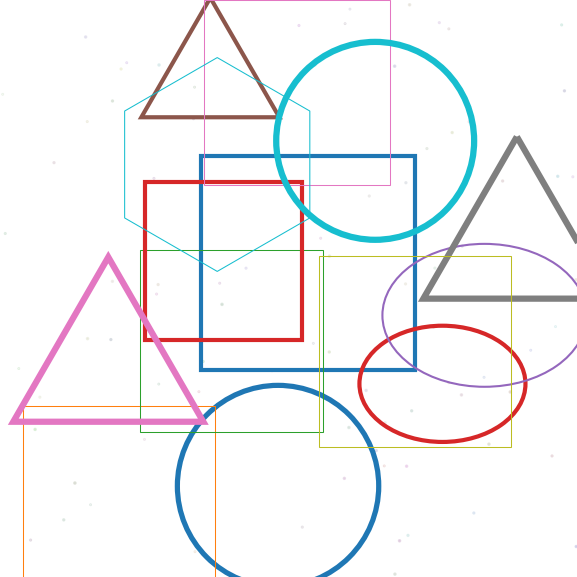[{"shape": "square", "thickness": 2, "radius": 0.93, "center": [0.533, 0.544]}, {"shape": "circle", "thickness": 2.5, "radius": 0.87, "center": [0.481, 0.158]}, {"shape": "square", "thickness": 0.5, "radius": 0.83, "center": [0.206, 0.13]}, {"shape": "square", "thickness": 0.5, "radius": 0.79, "center": [0.401, 0.409]}, {"shape": "square", "thickness": 2, "radius": 0.68, "center": [0.387, 0.547]}, {"shape": "oval", "thickness": 2, "radius": 0.72, "center": [0.766, 0.334]}, {"shape": "oval", "thickness": 1, "radius": 0.88, "center": [0.839, 0.453]}, {"shape": "triangle", "thickness": 2, "radius": 0.69, "center": [0.364, 0.865]}, {"shape": "triangle", "thickness": 3, "radius": 0.95, "center": [0.188, 0.364]}, {"shape": "square", "thickness": 0.5, "radius": 0.8, "center": [0.515, 0.839]}, {"shape": "triangle", "thickness": 3, "radius": 0.93, "center": [0.895, 0.575]}, {"shape": "square", "thickness": 0.5, "radius": 0.83, "center": [0.718, 0.39]}, {"shape": "circle", "thickness": 3, "radius": 0.86, "center": [0.65, 0.755]}, {"shape": "hexagon", "thickness": 0.5, "radius": 0.93, "center": [0.376, 0.714]}]